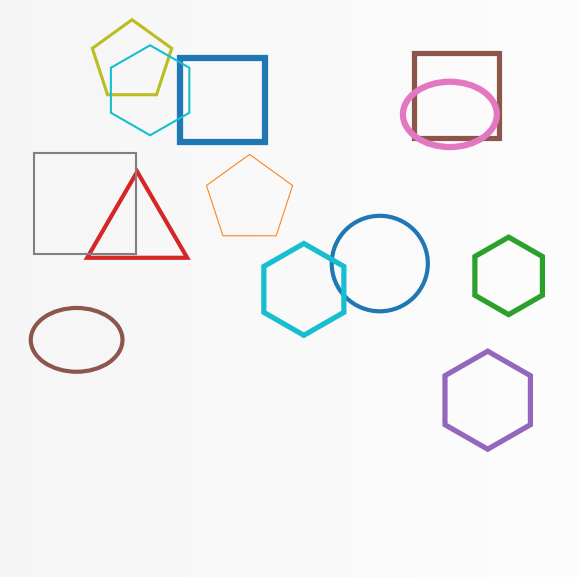[{"shape": "square", "thickness": 3, "radius": 0.37, "center": [0.383, 0.826]}, {"shape": "circle", "thickness": 2, "radius": 0.41, "center": [0.653, 0.543]}, {"shape": "pentagon", "thickness": 0.5, "radius": 0.39, "center": [0.429, 0.654]}, {"shape": "hexagon", "thickness": 2.5, "radius": 0.34, "center": [0.875, 0.521]}, {"shape": "triangle", "thickness": 2, "radius": 0.5, "center": [0.236, 0.602]}, {"shape": "hexagon", "thickness": 2.5, "radius": 0.42, "center": [0.839, 0.306]}, {"shape": "oval", "thickness": 2, "radius": 0.39, "center": [0.132, 0.411]}, {"shape": "square", "thickness": 2.5, "radius": 0.37, "center": [0.786, 0.834]}, {"shape": "oval", "thickness": 3, "radius": 0.4, "center": [0.774, 0.801]}, {"shape": "square", "thickness": 1, "radius": 0.44, "center": [0.146, 0.647]}, {"shape": "pentagon", "thickness": 1.5, "radius": 0.36, "center": [0.227, 0.893]}, {"shape": "hexagon", "thickness": 2.5, "radius": 0.4, "center": [0.523, 0.498]}, {"shape": "hexagon", "thickness": 1, "radius": 0.39, "center": [0.258, 0.843]}]